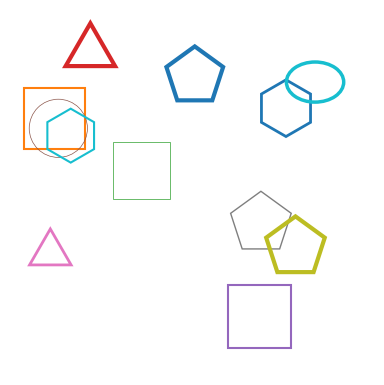[{"shape": "hexagon", "thickness": 2, "radius": 0.37, "center": [0.743, 0.719]}, {"shape": "pentagon", "thickness": 3, "radius": 0.39, "center": [0.506, 0.802]}, {"shape": "square", "thickness": 1.5, "radius": 0.4, "center": [0.141, 0.691]}, {"shape": "square", "thickness": 0.5, "radius": 0.37, "center": [0.368, 0.557]}, {"shape": "triangle", "thickness": 3, "radius": 0.37, "center": [0.235, 0.865]}, {"shape": "square", "thickness": 1.5, "radius": 0.41, "center": [0.675, 0.177]}, {"shape": "circle", "thickness": 0.5, "radius": 0.38, "center": [0.151, 0.667]}, {"shape": "triangle", "thickness": 2, "radius": 0.31, "center": [0.131, 0.343]}, {"shape": "pentagon", "thickness": 1, "radius": 0.41, "center": [0.678, 0.42]}, {"shape": "pentagon", "thickness": 3, "radius": 0.4, "center": [0.767, 0.358]}, {"shape": "hexagon", "thickness": 1.5, "radius": 0.35, "center": [0.184, 0.648]}, {"shape": "oval", "thickness": 2.5, "radius": 0.37, "center": [0.818, 0.787]}]